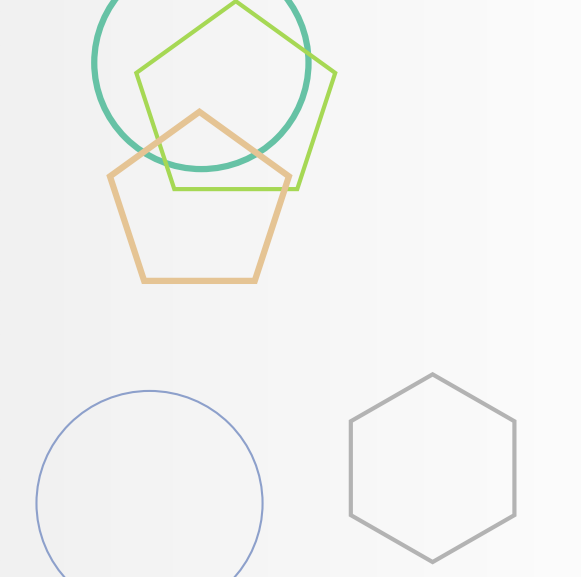[{"shape": "circle", "thickness": 3, "radius": 0.92, "center": [0.346, 0.891]}, {"shape": "circle", "thickness": 1, "radius": 0.97, "center": [0.257, 0.128]}, {"shape": "pentagon", "thickness": 2, "radius": 0.9, "center": [0.406, 0.817]}, {"shape": "pentagon", "thickness": 3, "radius": 0.81, "center": [0.343, 0.644]}, {"shape": "hexagon", "thickness": 2, "radius": 0.81, "center": [0.744, 0.188]}]